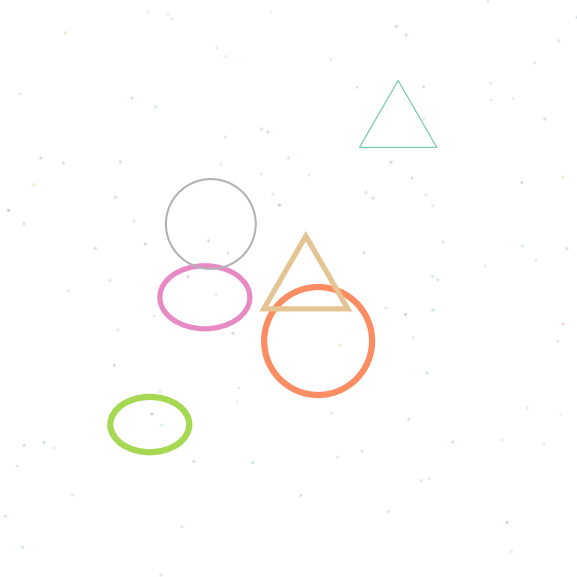[{"shape": "triangle", "thickness": 0.5, "radius": 0.39, "center": [0.689, 0.783]}, {"shape": "circle", "thickness": 3, "radius": 0.47, "center": [0.551, 0.409]}, {"shape": "oval", "thickness": 2.5, "radius": 0.39, "center": [0.355, 0.484]}, {"shape": "oval", "thickness": 3, "radius": 0.34, "center": [0.259, 0.264]}, {"shape": "triangle", "thickness": 2.5, "radius": 0.42, "center": [0.53, 0.506]}, {"shape": "circle", "thickness": 1, "radius": 0.39, "center": [0.365, 0.611]}]